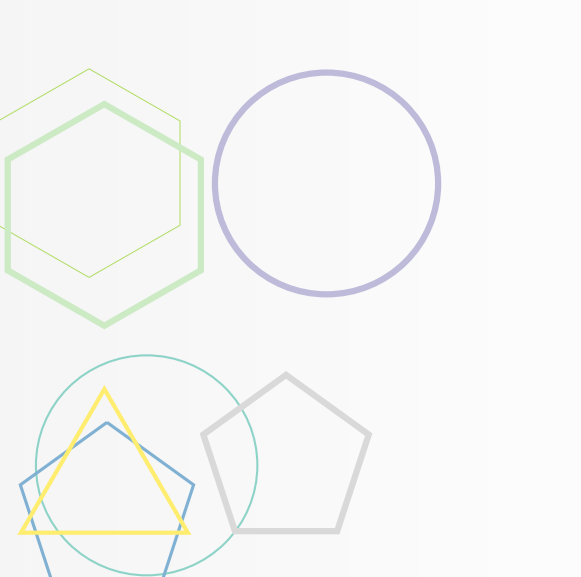[{"shape": "circle", "thickness": 1, "radius": 0.95, "center": [0.252, 0.193]}, {"shape": "circle", "thickness": 3, "radius": 0.96, "center": [0.562, 0.681]}, {"shape": "pentagon", "thickness": 1.5, "radius": 0.78, "center": [0.184, 0.111]}, {"shape": "hexagon", "thickness": 0.5, "radius": 0.9, "center": [0.153, 0.699]}, {"shape": "pentagon", "thickness": 3, "radius": 0.75, "center": [0.492, 0.2]}, {"shape": "hexagon", "thickness": 3, "radius": 0.96, "center": [0.179, 0.627]}, {"shape": "triangle", "thickness": 2, "radius": 0.83, "center": [0.18, 0.16]}]